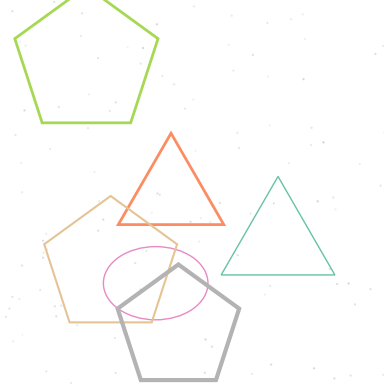[{"shape": "triangle", "thickness": 1, "radius": 0.85, "center": [0.722, 0.371]}, {"shape": "triangle", "thickness": 2, "radius": 0.79, "center": [0.444, 0.496]}, {"shape": "oval", "thickness": 1, "radius": 0.68, "center": [0.404, 0.264]}, {"shape": "pentagon", "thickness": 2, "radius": 0.98, "center": [0.224, 0.839]}, {"shape": "pentagon", "thickness": 1.5, "radius": 0.91, "center": [0.287, 0.309]}, {"shape": "pentagon", "thickness": 3, "radius": 0.83, "center": [0.463, 0.147]}]